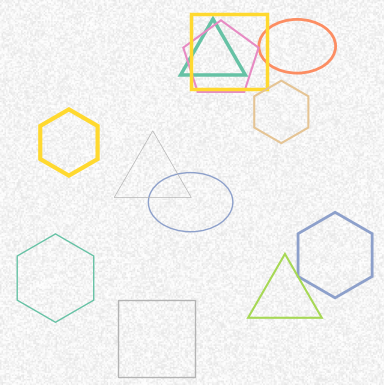[{"shape": "hexagon", "thickness": 1, "radius": 0.57, "center": [0.144, 0.278]}, {"shape": "triangle", "thickness": 2.5, "radius": 0.49, "center": [0.553, 0.854]}, {"shape": "oval", "thickness": 2, "radius": 0.5, "center": [0.772, 0.88]}, {"shape": "hexagon", "thickness": 2, "radius": 0.56, "center": [0.87, 0.337]}, {"shape": "oval", "thickness": 1, "radius": 0.55, "center": [0.495, 0.475]}, {"shape": "pentagon", "thickness": 1.5, "radius": 0.51, "center": [0.574, 0.844]}, {"shape": "triangle", "thickness": 1.5, "radius": 0.55, "center": [0.74, 0.23]}, {"shape": "square", "thickness": 2.5, "radius": 0.49, "center": [0.595, 0.866]}, {"shape": "hexagon", "thickness": 3, "radius": 0.43, "center": [0.179, 0.63]}, {"shape": "hexagon", "thickness": 1.5, "radius": 0.41, "center": [0.731, 0.709]}, {"shape": "square", "thickness": 1, "radius": 0.5, "center": [0.407, 0.121]}, {"shape": "triangle", "thickness": 0.5, "radius": 0.58, "center": [0.397, 0.545]}]